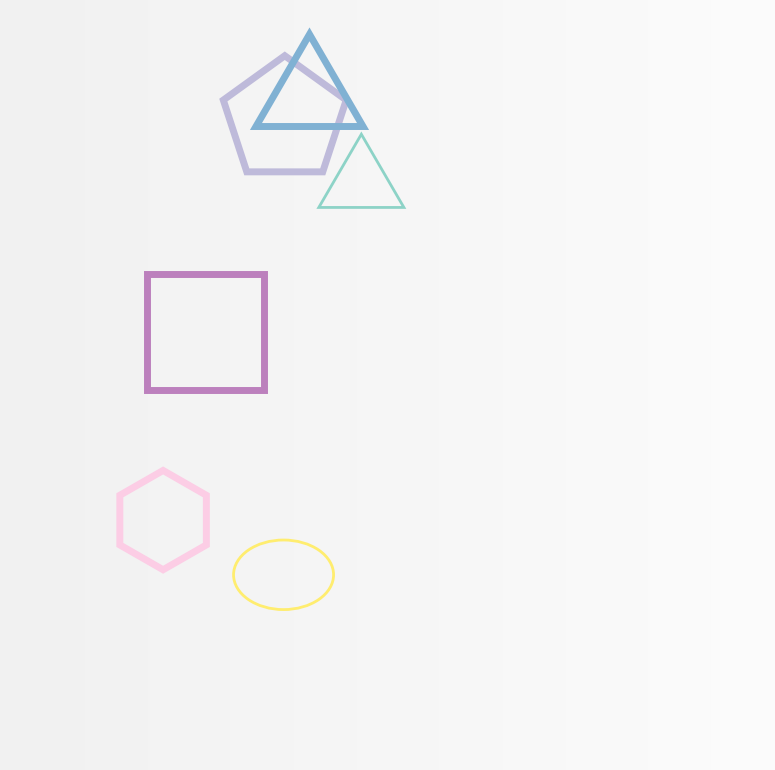[{"shape": "triangle", "thickness": 1, "radius": 0.32, "center": [0.466, 0.762]}, {"shape": "pentagon", "thickness": 2.5, "radius": 0.42, "center": [0.367, 0.844]}, {"shape": "triangle", "thickness": 2.5, "radius": 0.4, "center": [0.399, 0.876]}, {"shape": "hexagon", "thickness": 2.5, "radius": 0.32, "center": [0.21, 0.325]}, {"shape": "square", "thickness": 2.5, "radius": 0.38, "center": [0.265, 0.569]}, {"shape": "oval", "thickness": 1, "radius": 0.32, "center": [0.366, 0.254]}]